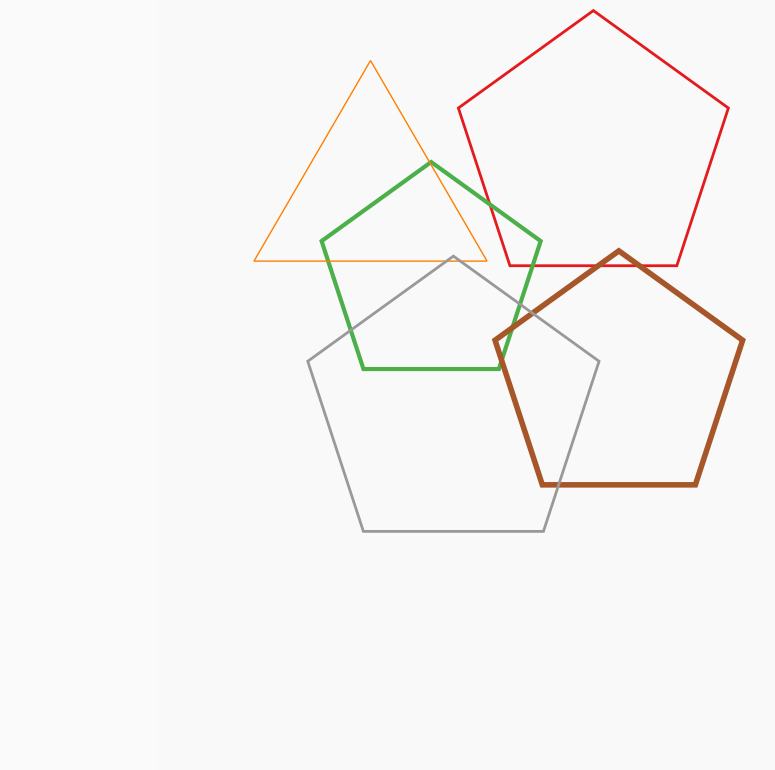[{"shape": "pentagon", "thickness": 1, "radius": 0.92, "center": [0.766, 0.803]}, {"shape": "pentagon", "thickness": 1.5, "radius": 0.74, "center": [0.556, 0.641]}, {"shape": "triangle", "thickness": 0.5, "radius": 0.87, "center": [0.478, 0.748]}, {"shape": "pentagon", "thickness": 2, "radius": 0.84, "center": [0.799, 0.506]}, {"shape": "pentagon", "thickness": 1, "radius": 0.99, "center": [0.585, 0.47]}]